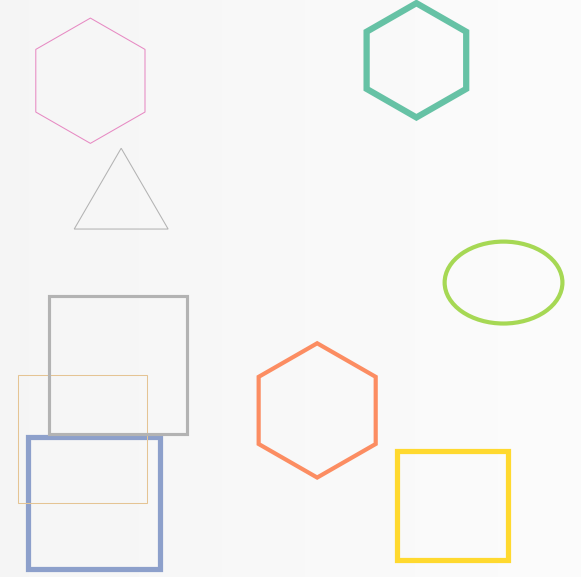[{"shape": "hexagon", "thickness": 3, "radius": 0.49, "center": [0.716, 0.895]}, {"shape": "hexagon", "thickness": 2, "radius": 0.58, "center": [0.546, 0.288]}, {"shape": "square", "thickness": 2.5, "radius": 0.57, "center": [0.161, 0.128]}, {"shape": "hexagon", "thickness": 0.5, "radius": 0.54, "center": [0.156, 0.859]}, {"shape": "oval", "thickness": 2, "radius": 0.51, "center": [0.866, 0.51]}, {"shape": "square", "thickness": 2.5, "radius": 0.48, "center": [0.778, 0.124]}, {"shape": "square", "thickness": 0.5, "radius": 0.55, "center": [0.142, 0.238]}, {"shape": "triangle", "thickness": 0.5, "radius": 0.47, "center": [0.208, 0.649]}, {"shape": "square", "thickness": 1.5, "radius": 0.59, "center": [0.203, 0.367]}]